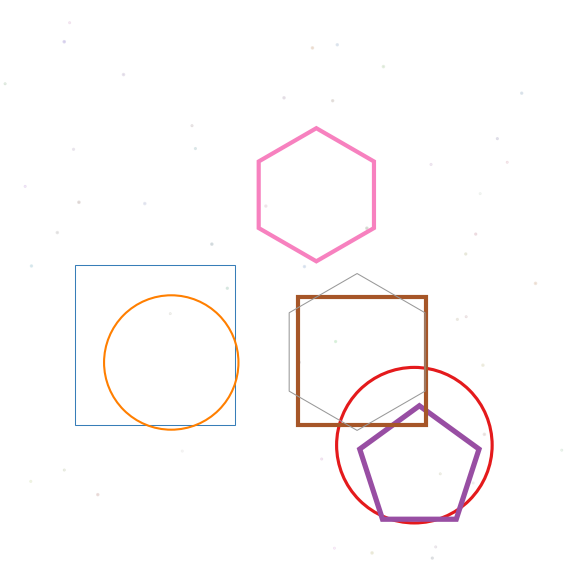[{"shape": "circle", "thickness": 1.5, "radius": 0.67, "center": [0.718, 0.228]}, {"shape": "square", "thickness": 0.5, "radius": 0.69, "center": [0.269, 0.401]}, {"shape": "pentagon", "thickness": 2.5, "radius": 0.54, "center": [0.726, 0.188]}, {"shape": "circle", "thickness": 1, "radius": 0.58, "center": [0.297, 0.371]}, {"shape": "square", "thickness": 2, "radius": 0.56, "center": [0.626, 0.374]}, {"shape": "hexagon", "thickness": 2, "radius": 0.58, "center": [0.548, 0.662]}, {"shape": "hexagon", "thickness": 0.5, "radius": 0.68, "center": [0.618, 0.39]}]